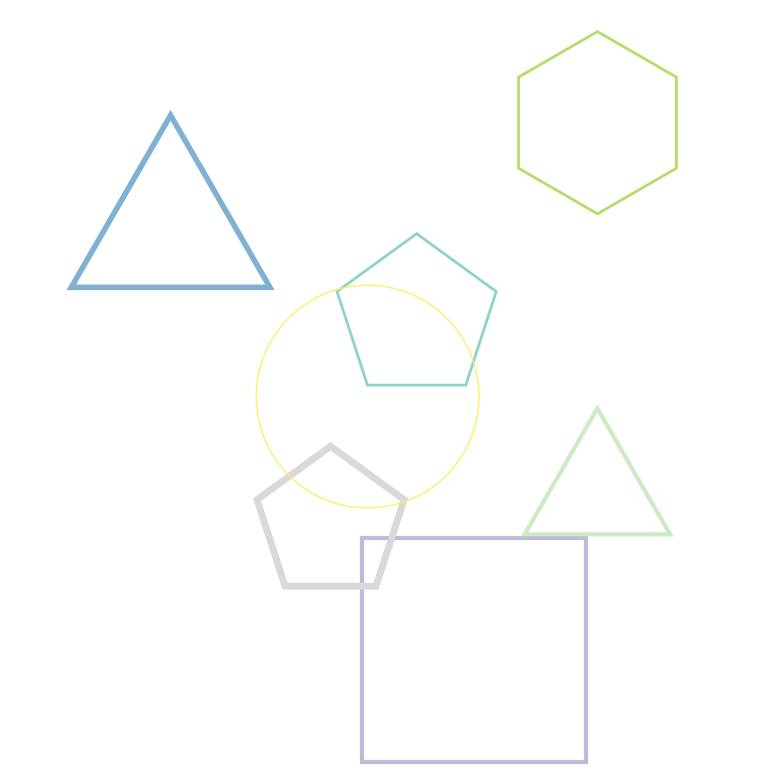[{"shape": "pentagon", "thickness": 1, "radius": 0.54, "center": [0.541, 0.588]}, {"shape": "square", "thickness": 1.5, "radius": 0.73, "center": [0.615, 0.155]}, {"shape": "triangle", "thickness": 2, "radius": 0.74, "center": [0.222, 0.701]}, {"shape": "hexagon", "thickness": 1, "radius": 0.59, "center": [0.776, 0.841]}, {"shape": "pentagon", "thickness": 2.5, "radius": 0.5, "center": [0.429, 0.32]}, {"shape": "triangle", "thickness": 1.5, "radius": 0.55, "center": [0.776, 0.361]}, {"shape": "circle", "thickness": 0.5, "radius": 0.72, "center": [0.477, 0.485]}]